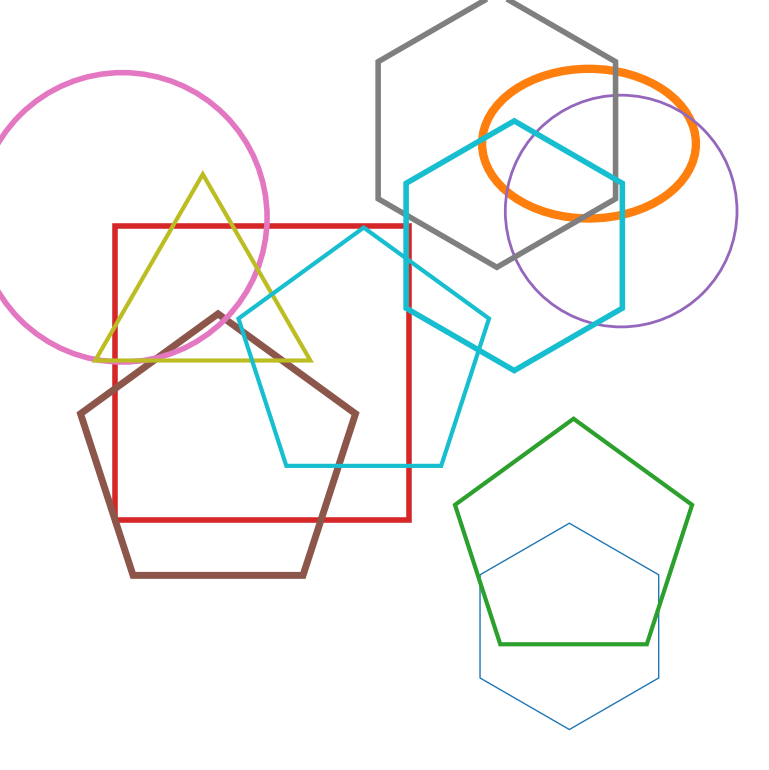[{"shape": "hexagon", "thickness": 0.5, "radius": 0.67, "center": [0.739, 0.187]}, {"shape": "oval", "thickness": 3, "radius": 0.69, "center": [0.765, 0.813]}, {"shape": "pentagon", "thickness": 1.5, "radius": 0.81, "center": [0.745, 0.294]}, {"shape": "square", "thickness": 2, "radius": 0.95, "center": [0.34, 0.516]}, {"shape": "circle", "thickness": 1, "radius": 0.75, "center": [0.807, 0.726]}, {"shape": "pentagon", "thickness": 2.5, "radius": 0.94, "center": [0.283, 0.405]}, {"shape": "circle", "thickness": 2, "radius": 0.94, "center": [0.159, 0.718]}, {"shape": "hexagon", "thickness": 2, "radius": 0.89, "center": [0.645, 0.831]}, {"shape": "triangle", "thickness": 1.5, "radius": 0.81, "center": [0.263, 0.612]}, {"shape": "pentagon", "thickness": 1.5, "radius": 0.86, "center": [0.472, 0.533]}, {"shape": "hexagon", "thickness": 2, "radius": 0.81, "center": [0.668, 0.681]}]